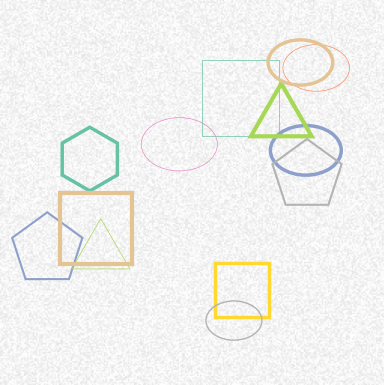[{"shape": "square", "thickness": 0.5, "radius": 0.49, "center": [0.625, 0.745]}, {"shape": "hexagon", "thickness": 2.5, "radius": 0.41, "center": [0.233, 0.587]}, {"shape": "oval", "thickness": 0.5, "radius": 0.43, "center": [0.821, 0.823]}, {"shape": "pentagon", "thickness": 1.5, "radius": 0.48, "center": [0.123, 0.353]}, {"shape": "oval", "thickness": 2.5, "radius": 0.46, "center": [0.794, 0.61]}, {"shape": "oval", "thickness": 0.5, "radius": 0.49, "center": [0.466, 0.625]}, {"shape": "triangle", "thickness": 3, "radius": 0.46, "center": [0.731, 0.692]}, {"shape": "triangle", "thickness": 0.5, "radius": 0.44, "center": [0.262, 0.345]}, {"shape": "square", "thickness": 2.5, "radius": 0.35, "center": [0.629, 0.246]}, {"shape": "square", "thickness": 3, "radius": 0.46, "center": [0.249, 0.407]}, {"shape": "oval", "thickness": 2.5, "radius": 0.42, "center": [0.78, 0.838]}, {"shape": "pentagon", "thickness": 1.5, "radius": 0.47, "center": [0.797, 0.545]}, {"shape": "oval", "thickness": 1, "radius": 0.36, "center": [0.608, 0.167]}]